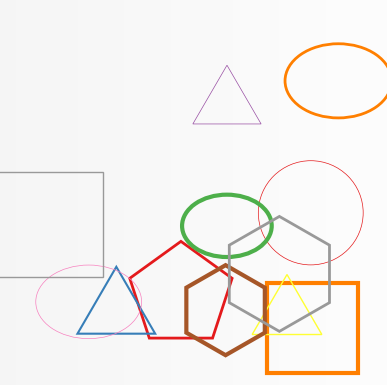[{"shape": "pentagon", "thickness": 2, "radius": 0.69, "center": [0.467, 0.234]}, {"shape": "circle", "thickness": 0.5, "radius": 0.68, "center": [0.802, 0.447]}, {"shape": "triangle", "thickness": 1.5, "radius": 0.58, "center": [0.3, 0.191]}, {"shape": "oval", "thickness": 3, "radius": 0.58, "center": [0.586, 0.413]}, {"shape": "triangle", "thickness": 0.5, "radius": 0.51, "center": [0.586, 0.729]}, {"shape": "oval", "thickness": 2, "radius": 0.69, "center": [0.873, 0.79]}, {"shape": "square", "thickness": 3, "radius": 0.58, "center": [0.807, 0.149]}, {"shape": "triangle", "thickness": 1, "radius": 0.52, "center": [0.741, 0.183]}, {"shape": "hexagon", "thickness": 3, "radius": 0.58, "center": [0.582, 0.194]}, {"shape": "oval", "thickness": 0.5, "radius": 0.68, "center": [0.229, 0.216]}, {"shape": "hexagon", "thickness": 2, "radius": 0.75, "center": [0.721, 0.289]}, {"shape": "square", "thickness": 1, "radius": 0.68, "center": [0.129, 0.416]}]